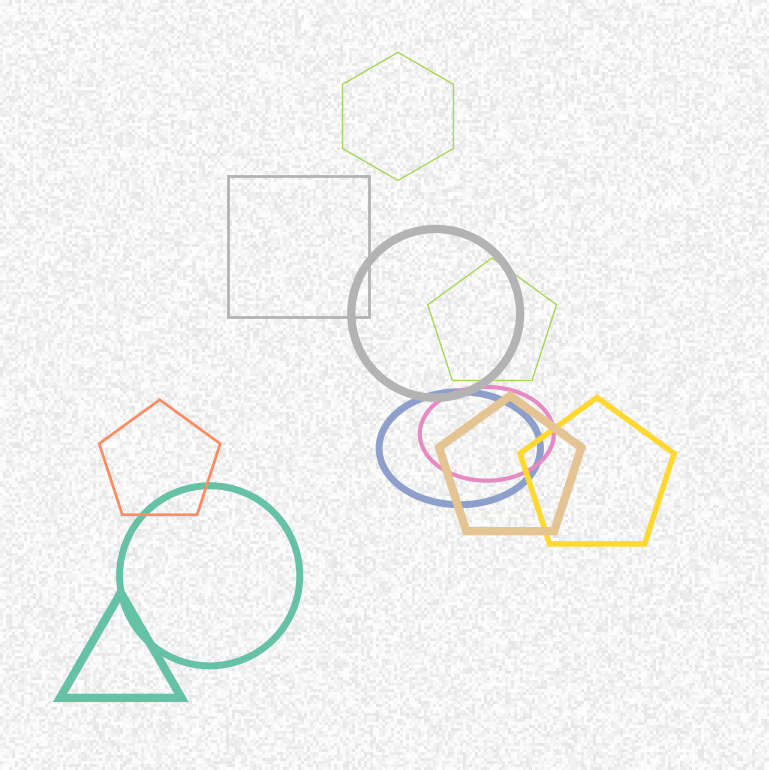[{"shape": "triangle", "thickness": 3, "radius": 0.46, "center": [0.157, 0.139]}, {"shape": "circle", "thickness": 2.5, "radius": 0.59, "center": [0.272, 0.252]}, {"shape": "pentagon", "thickness": 1, "radius": 0.41, "center": [0.207, 0.398]}, {"shape": "oval", "thickness": 2.5, "radius": 0.52, "center": [0.597, 0.418]}, {"shape": "oval", "thickness": 1.5, "radius": 0.43, "center": [0.632, 0.437]}, {"shape": "pentagon", "thickness": 0.5, "radius": 0.44, "center": [0.639, 0.577]}, {"shape": "hexagon", "thickness": 0.5, "radius": 0.42, "center": [0.517, 0.849]}, {"shape": "pentagon", "thickness": 2, "radius": 0.53, "center": [0.775, 0.379]}, {"shape": "pentagon", "thickness": 3, "radius": 0.49, "center": [0.663, 0.389]}, {"shape": "circle", "thickness": 3, "radius": 0.55, "center": [0.566, 0.593]}, {"shape": "square", "thickness": 1, "radius": 0.46, "center": [0.388, 0.68]}]